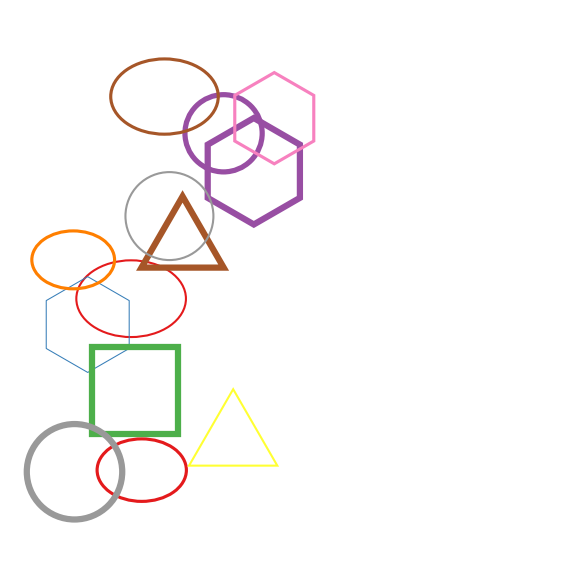[{"shape": "oval", "thickness": 1.5, "radius": 0.39, "center": [0.245, 0.185]}, {"shape": "oval", "thickness": 1, "radius": 0.47, "center": [0.227, 0.482]}, {"shape": "hexagon", "thickness": 0.5, "radius": 0.41, "center": [0.152, 0.437]}, {"shape": "square", "thickness": 3, "radius": 0.38, "center": [0.234, 0.323]}, {"shape": "hexagon", "thickness": 3, "radius": 0.46, "center": [0.44, 0.703]}, {"shape": "circle", "thickness": 2.5, "radius": 0.33, "center": [0.387, 0.768]}, {"shape": "oval", "thickness": 1.5, "radius": 0.36, "center": [0.127, 0.549]}, {"shape": "triangle", "thickness": 1, "radius": 0.44, "center": [0.404, 0.237]}, {"shape": "oval", "thickness": 1.5, "radius": 0.47, "center": [0.285, 0.832]}, {"shape": "triangle", "thickness": 3, "radius": 0.41, "center": [0.316, 0.577]}, {"shape": "hexagon", "thickness": 1.5, "radius": 0.39, "center": [0.475, 0.794]}, {"shape": "circle", "thickness": 3, "radius": 0.41, "center": [0.129, 0.182]}, {"shape": "circle", "thickness": 1, "radius": 0.38, "center": [0.293, 0.625]}]